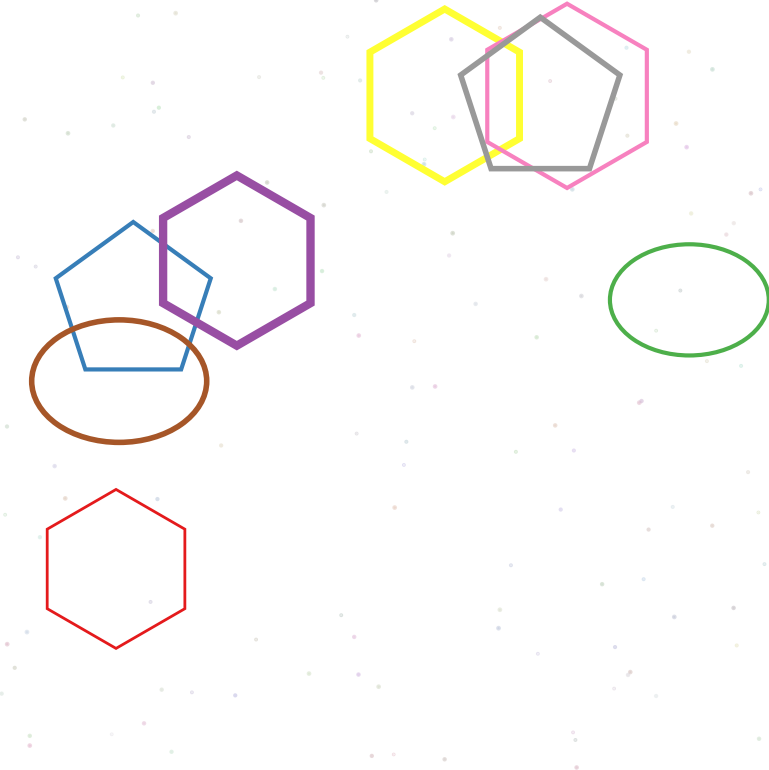[{"shape": "hexagon", "thickness": 1, "radius": 0.52, "center": [0.151, 0.261]}, {"shape": "pentagon", "thickness": 1.5, "radius": 0.53, "center": [0.173, 0.606]}, {"shape": "oval", "thickness": 1.5, "radius": 0.52, "center": [0.895, 0.611]}, {"shape": "hexagon", "thickness": 3, "radius": 0.55, "center": [0.308, 0.662]}, {"shape": "hexagon", "thickness": 2.5, "radius": 0.56, "center": [0.578, 0.876]}, {"shape": "oval", "thickness": 2, "radius": 0.57, "center": [0.155, 0.505]}, {"shape": "hexagon", "thickness": 1.5, "radius": 0.6, "center": [0.736, 0.876]}, {"shape": "pentagon", "thickness": 2, "radius": 0.54, "center": [0.702, 0.869]}]